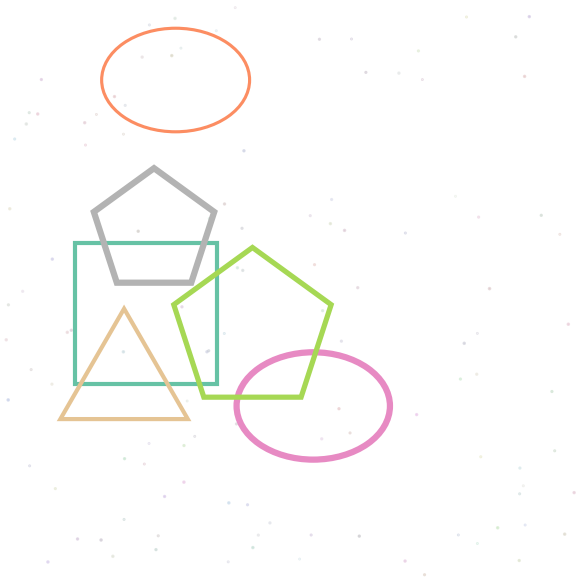[{"shape": "square", "thickness": 2, "radius": 0.61, "center": [0.253, 0.456]}, {"shape": "oval", "thickness": 1.5, "radius": 0.64, "center": [0.304, 0.861]}, {"shape": "oval", "thickness": 3, "radius": 0.66, "center": [0.542, 0.296]}, {"shape": "pentagon", "thickness": 2.5, "radius": 0.72, "center": [0.437, 0.427]}, {"shape": "triangle", "thickness": 2, "radius": 0.64, "center": [0.215, 0.337]}, {"shape": "pentagon", "thickness": 3, "radius": 0.55, "center": [0.267, 0.598]}]